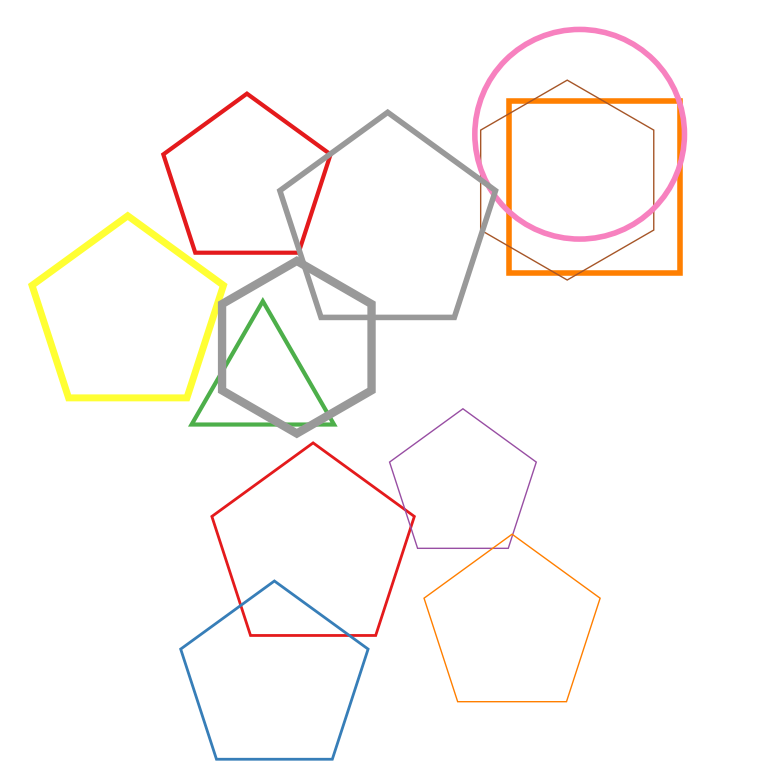[{"shape": "pentagon", "thickness": 1.5, "radius": 0.57, "center": [0.321, 0.764]}, {"shape": "pentagon", "thickness": 1, "radius": 0.69, "center": [0.407, 0.287]}, {"shape": "pentagon", "thickness": 1, "radius": 0.64, "center": [0.356, 0.117]}, {"shape": "triangle", "thickness": 1.5, "radius": 0.53, "center": [0.341, 0.502]}, {"shape": "pentagon", "thickness": 0.5, "radius": 0.5, "center": [0.601, 0.369]}, {"shape": "square", "thickness": 2, "radius": 0.56, "center": [0.772, 0.757]}, {"shape": "pentagon", "thickness": 0.5, "radius": 0.6, "center": [0.665, 0.186]}, {"shape": "pentagon", "thickness": 2.5, "radius": 0.65, "center": [0.166, 0.589]}, {"shape": "hexagon", "thickness": 0.5, "radius": 0.65, "center": [0.737, 0.766]}, {"shape": "circle", "thickness": 2, "radius": 0.68, "center": [0.753, 0.826]}, {"shape": "pentagon", "thickness": 2, "radius": 0.74, "center": [0.503, 0.707]}, {"shape": "hexagon", "thickness": 3, "radius": 0.56, "center": [0.385, 0.549]}]